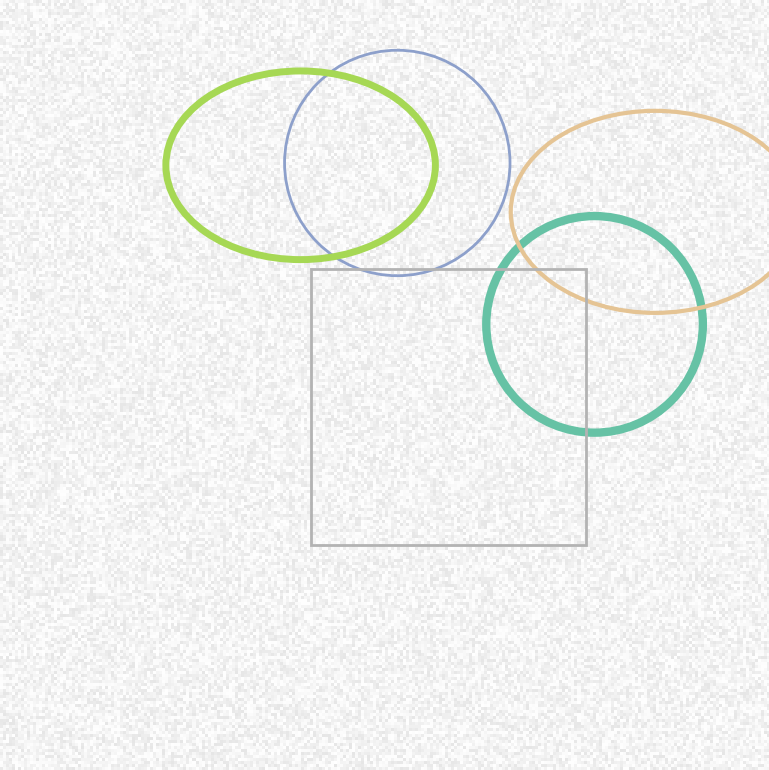[{"shape": "circle", "thickness": 3, "radius": 0.7, "center": [0.772, 0.579]}, {"shape": "circle", "thickness": 1, "radius": 0.73, "center": [0.516, 0.788]}, {"shape": "oval", "thickness": 2.5, "radius": 0.88, "center": [0.39, 0.785]}, {"shape": "oval", "thickness": 1.5, "radius": 0.94, "center": [0.851, 0.725]}, {"shape": "square", "thickness": 1, "radius": 0.89, "center": [0.582, 0.471]}]